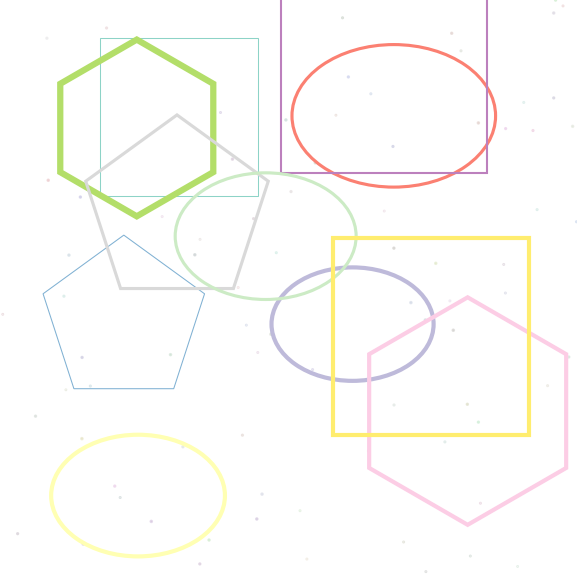[{"shape": "square", "thickness": 0.5, "radius": 0.68, "center": [0.31, 0.797]}, {"shape": "oval", "thickness": 2, "radius": 0.75, "center": [0.239, 0.141]}, {"shape": "oval", "thickness": 2, "radius": 0.7, "center": [0.61, 0.438]}, {"shape": "oval", "thickness": 1.5, "radius": 0.88, "center": [0.682, 0.799]}, {"shape": "pentagon", "thickness": 0.5, "radius": 0.74, "center": [0.214, 0.445]}, {"shape": "hexagon", "thickness": 3, "radius": 0.76, "center": [0.237, 0.778]}, {"shape": "hexagon", "thickness": 2, "radius": 0.98, "center": [0.81, 0.287]}, {"shape": "pentagon", "thickness": 1.5, "radius": 0.83, "center": [0.306, 0.634]}, {"shape": "square", "thickness": 1, "radius": 0.89, "center": [0.665, 0.878]}, {"shape": "oval", "thickness": 1.5, "radius": 0.78, "center": [0.46, 0.59]}, {"shape": "square", "thickness": 2, "radius": 0.85, "center": [0.746, 0.416]}]